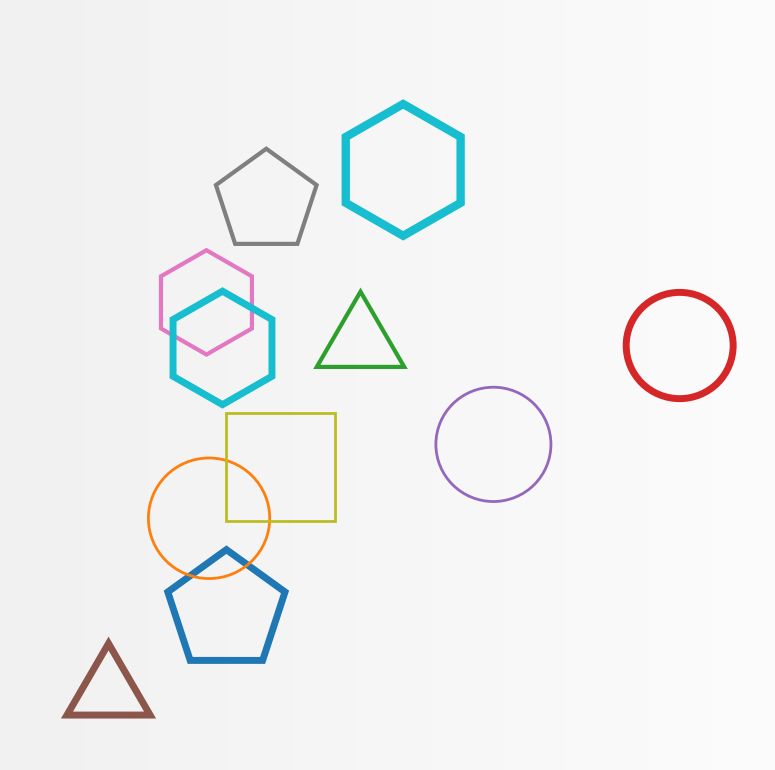[{"shape": "pentagon", "thickness": 2.5, "radius": 0.4, "center": [0.292, 0.207]}, {"shape": "circle", "thickness": 1, "radius": 0.39, "center": [0.27, 0.327]}, {"shape": "triangle", "thickness": 1.5, "radius": 0.33, "center": [0.465, 0.556]}, {"shape": "circle", "thickness": 2.5, "radius": 0.35, "center": [0.877, 0.551]}, {"shape": "circle", "thickness": 1, "radius": 0.37, "center": [0.637, 0.423]}, {"shape": "triangle", "thickness": 2.5, "radius": 0.31, "center": [0.14, 0.102]}, {"shape": "hexagon", "thickness": 1.5, "radius": 0.34, "center": [0.266, 0.607]}, {"shape": "pentagon", "thickness": 1.5, "radius": 0.34, "center": [0.344, 0.739]}, {"shape": "square", "thickness": 1, "radius": 0.35, "center": [0.362, 0.393]}, {"shape": "hexagon", "thickness": 3, "radius": 0.43, "center": [0.52, 0.779]}, {"shape": "hexagon", "thickness": 2.5, "radius": 0.37, "center": [0.287, 0.548]}]